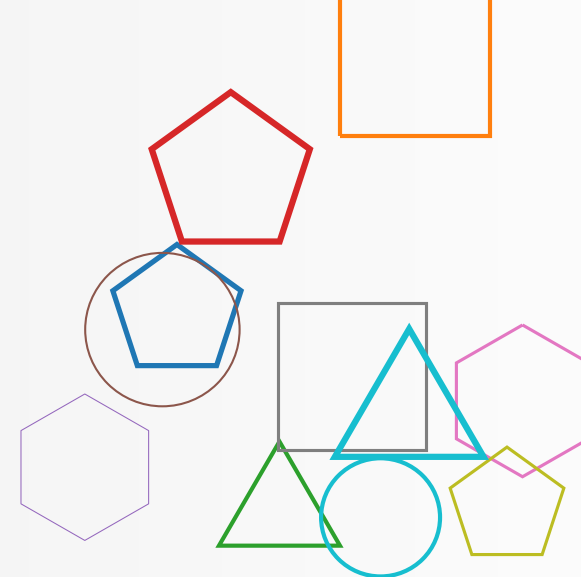[{"shape": "pentagon", "thickness": 2.5, "radius": 0.58, "center": [0.304, 0.46]}, {"shape": "square", "thickness": 2, "radius": 0.65, "center": [0.713, 0.893]}, {"shape": "triangle", "thickness": 2, "radius": 0.6, "center": [0.481, 0.114]}, {"shape": "pentagon", "thickness": 3, "radius": 0.72, "center": [0.397, 0.697]}, {"shape": "hexagon", "thickness": 0.5, "radius": 0.63, "center": [0.146, 0.19]}, {"shape": "circle", "thickness": 1, "radius": 0.66, "center": [0.279, 0.428]}, {"shape": "hexagon", "thickness": 1.5, "radius": 0.66, "center": [0.899, 0.305]}, {"shape": "square", "thickness": 1.5, "radius": 0.64, "center": [0.605, 0.348]}, {"shape": "pentagon", "thickness": 1.5, "radius": 0.51, "center": [0.872, 0.122]}, {"shape": "circle", "thickness": 2, "radius": 0.51, "center": [0.655, 0.103]}, {"shape": "triangle", "thickness": 3, "radius": 0.74, "center": [0.704, 0.282]}]